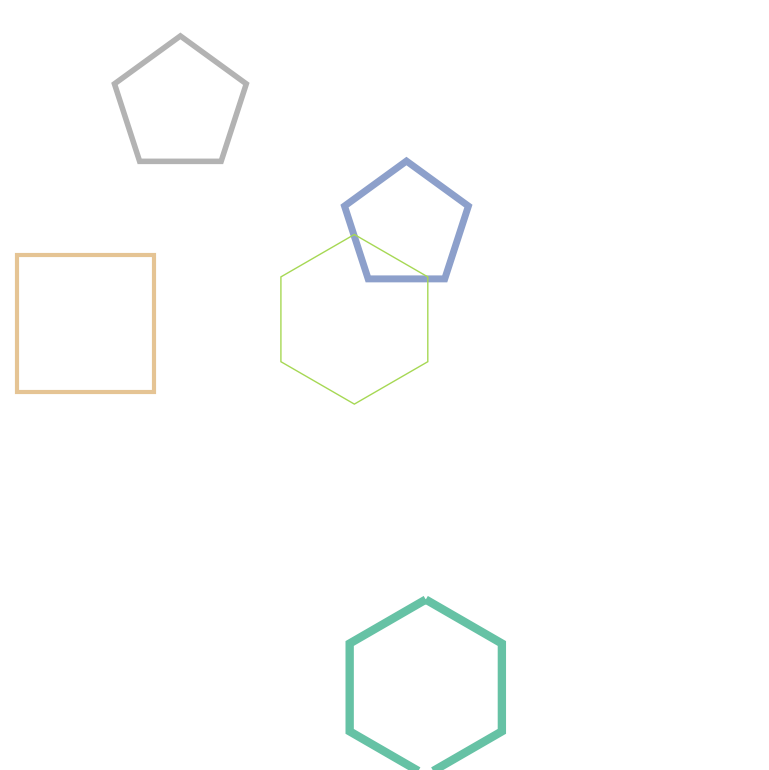[{"shape": "hexagon", "thickness": 3, "radius": 0.57, "center": [0.553, 0.107]}, {"shape": "pentagon", "thickness": 2.5, "radius": 0.42, "center": [0.528, 0.706]}, {"shape": "hexagon", "thickness": 0.5, "radius": 0.55, "center": [0.46, 0.585]}, {"shape": "square", "thickness": 1.5, "radius": 0.44, "center": [0.111, 0.58]}, {"shape": "pentagon", "thickness": 2, "radius": 0.45, "center": [0.234, 0.863]}]